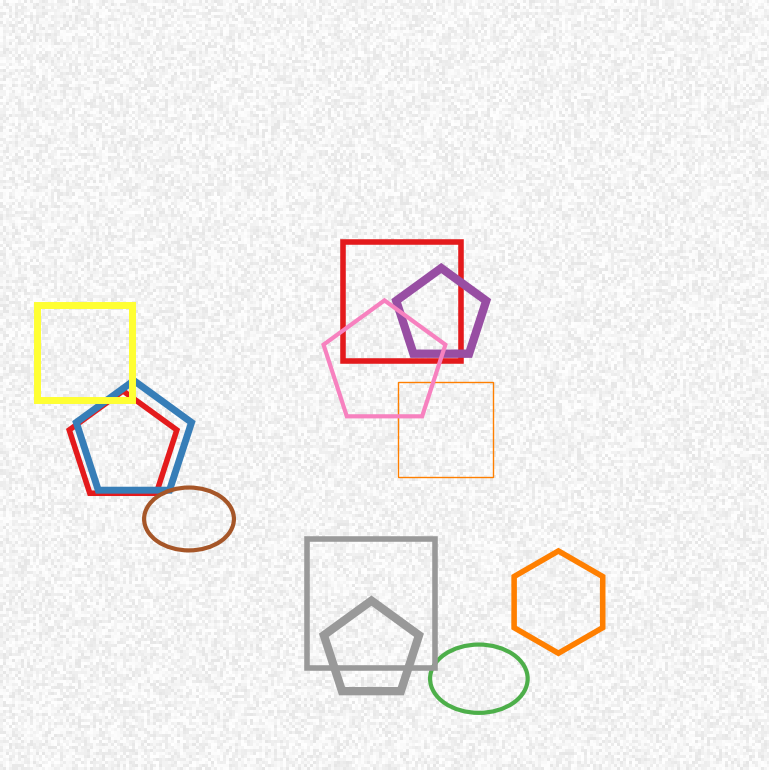[{"shape": "pentagon", "thickness": 2, "radius": 0.37, "center": [0.16, 0.419]}, {"shape": "square", "thickness": 2, "radius": 0.39, "center": [0.522, 0.608]}, {"shape": "pentagon", "thickness": 2.5, "radius": 0.39, "center": [0.174, 0.427]}, {"shape": "oval", "thickness": 1.5, "radius": 0.32, "center": [0.622, 0.119]}, {"shape": "pentagon", "thickness": 3, "radius": 0.31, "center": [0.573, 0.59]}, {"shape": "hexagon", "thickness": 2, "radius": 0.33, "center": [0.725, 0.218]}, {"shape": "square", "thickness": 0.5, "radius": 0.31, "center": [0.579, 0.442]}, {"shape": "square", "thickness": 2.5, "radius": 0.31, "center": [0.11, 0.542]}, {"shape": "oval", "thickness": 1.5, "radius": 0.29, "center": [0.245, 0.326]}, {"shape": "pentagon", "thickness": 1.5, "radius": 0.42, "center": [0.499, 0.527]}, {"shape": "square", "thickness": 2, "radius": 0.42, "center": [0.482, 0.216]}, {"shape": "pentagon", "thickness": 3, "radius": 0.32, "center": [0.482, 0.155]}]